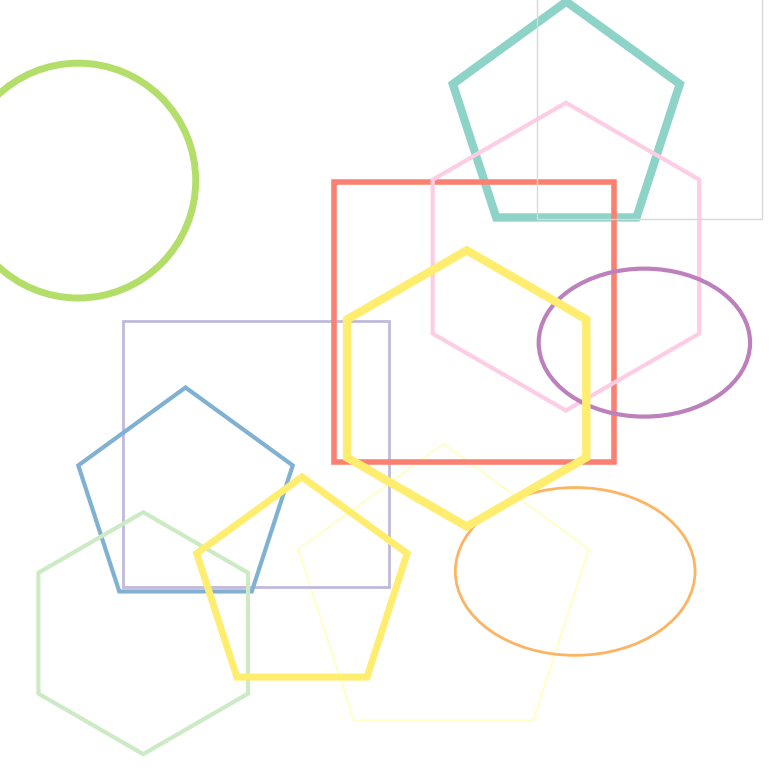[{"shape": "pentagon", "thickness": 3, "radius": 0.77, "center": [0.735, 0.843]}, {"shape": "pentagon", "thickness": 0.5, "radius": 0.99, "center": [0.576, 0.225]}, {"shape": "square", "thickness": 1, "radius": 0.86, "center": [0.333, 0.411]}, {"shape": "square", "thickness": 2, "radius": 0.91, "center": [0.616, 0.582]}, {"shape": "pentagon", "thickness": 1.5, "radius": 0.73, "center": [0.241, 0.35]}, {"shape": "oval", "thickness": 1, "radius": 0.78, "center": [0.747, 0.258]}, {"shape": "circle", "thickness": 2.5, "radius": 0.76, "center": [0.102, 0.765]}, {"shape": "hexagon", "thickness": 1.5, "radius": 1.0, "center": [0.735, 0.667]}, {"shape": "square", "thickness": 0.5, "radius": 0.73, "center": [0.843, 0.862]}, {"shape": "oval", "thickness": 1.5, "radius": 0.69, "center": [0.837, 0.555]}, {"shape": "hexagon", "thickness": 1.5, "radius": 0.79, "center": [0.186, 0.178]}, {"shape": "pentagon", "thickness": 2.5, "radius": 0.72, "center": [0.392, 0.237]}, {"shape": "hexagon", "thickness": 3, "radius": 0.9, "center": [0.606, 0.496]}]